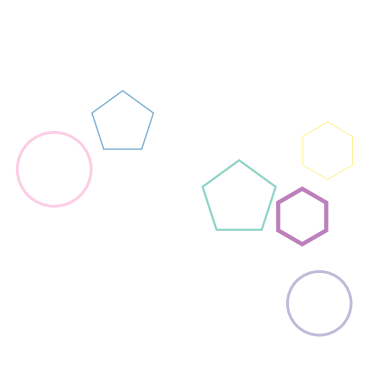[{"shape": "pentagon", "thickness": 1.5, "radius": 0.5, "center": [0.621, 0.484]}, {"shape": "circle", "thickness": 2, "radius": 0.41, "center": [0.829, 0.212]}, {"shape": "pentagon", "thickness": 1, "radius": 0.42, "center": [0.319, 0.68]}, {"shape": "circle", "thickness": 2, "radius": 0.48, "center": [0.141, 0.56]}, {"shape": "hexagon", "thickness": 3, "radius": 0.36, "center": [0.785, 0.438]}, {"shape": "hexagon", "thickness": 0.5, "radius": 0.37, "center": [0.851, 0.609]}]